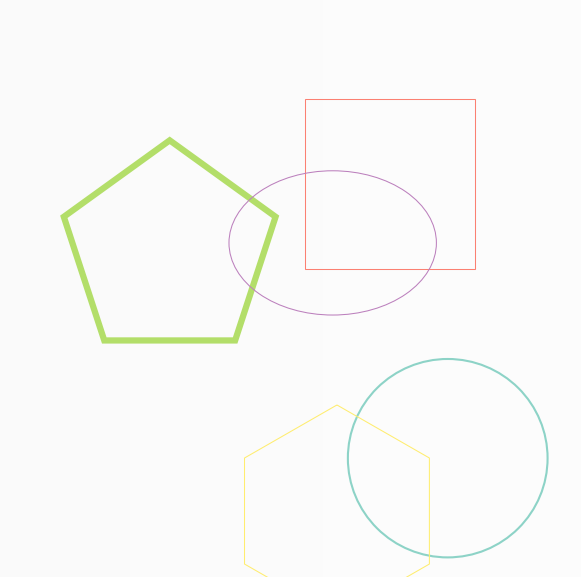[{"shape": "circle", "thickness": 1, "radius": 0.86, "center": [0.77, 0.206]}, {"shape": "square", "thickness": 0.5, "radius": 0.73, "center": [0.671, 0.68]}, {"shape": "pentagon", "thickness": 3, "radius": 0.96, "center": [0.292, 0.565]}, {"shape": "oval", "thickness": 0.5, "radius": 0.89, "center": [0.572, 0.579]}, {"shape": "hexagon", "thickness": 0.5, "radius": 0.92, "center": [0.58, 0.114]}]